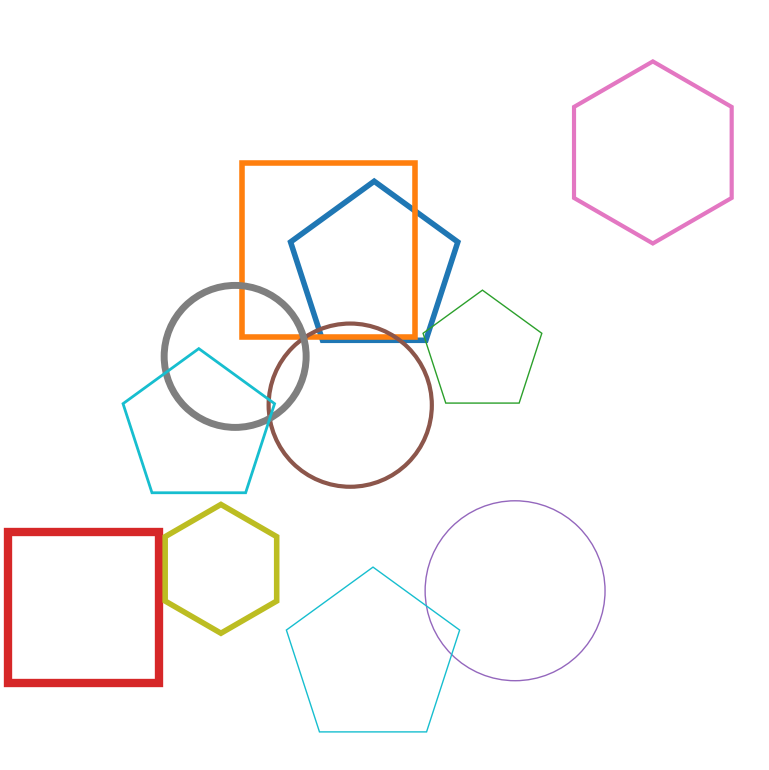[{"shape": "pentagon", "thickness": 2, "radius": 0.57, "center": [0.486, 0.65]}, {"shape": "square", "thickness": 2, "radius": 0.56, "center": [0.427, 0.675]}, {"shape": "pentagon", "thickness": 0.5, "radius": 0.41, "center": [0.627, 0.542]}, {"shape": "square", "thickness": 3, "radius": 0.49, "center": [0.108, 0.211]}, {"shape": "circle", "thickness": 0.5, "radius": 0.58, "center": [0.669, 0.233]}, {"shape": "circle", "thickness": 1.5, "radius": 0.53, "center": [0.455, 0.474]}, {"shape": "hexagon", "thickness": 1.5, "radius": 0.59, "center": [0.848, 0.802]}, {"shape": "circle", "thickness": 2.5, "radius": 0.46, "center": [0.305, 0.537]}, {"shape": "hexagon", "thickness": 2, "radius": 0.42, "center": [0.287, 0.261]}, {"shape": "pentagon", "thickness": 0.5, "radius": 0.59, "center": [0.484, 0.145]}, {"shape": "pentagon", "thickness": 1, "radius": 0.52, "center": [0.258, 0.444]}]